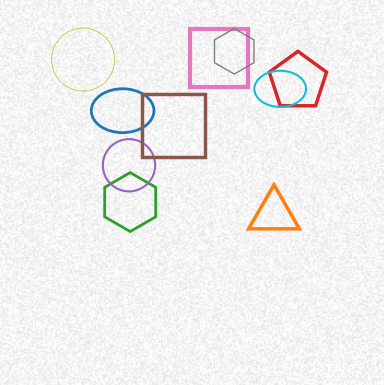[{"shape": "oval", "thickness": 2, "radius": 0.41, "center": [0.318, 0.712]}, {"shape": "triangle", "thickness": 2.5, "radius": 0.38, "center": [0.712, 0.444]}, {"shape": "hexagon", "thickness": 2, "radius": 0.38, "center": [0.338, 0.475]}, {"shape": "pentagon", "thickness": 2.5, "radius": 0.39, "center": [0.774, 0.789]}, {"shape": "circle", "thickness": 1.5, "radius": 0.34, "center": [0.335, 0.571]}, {"shape": "square", "thickness": 2.5, "radius": 0.41, "center": [0.451, 0.673]}, {"shape": "square", "thickness": 3, "radius": 0.38, "center": [0.569, 0.849]}, {"shape": "hexagon", "thickness": 1, "radius": 0.3, "center": [0.608, 0.867]}, {"shape": "circle", "thickness": 0.5, "radius": 0.41, "center": [0.216, 0.845]}, {"shape": "oval", "thickness": 1.5, "radius": 0.34, "center": [0.728, 0.769]}]